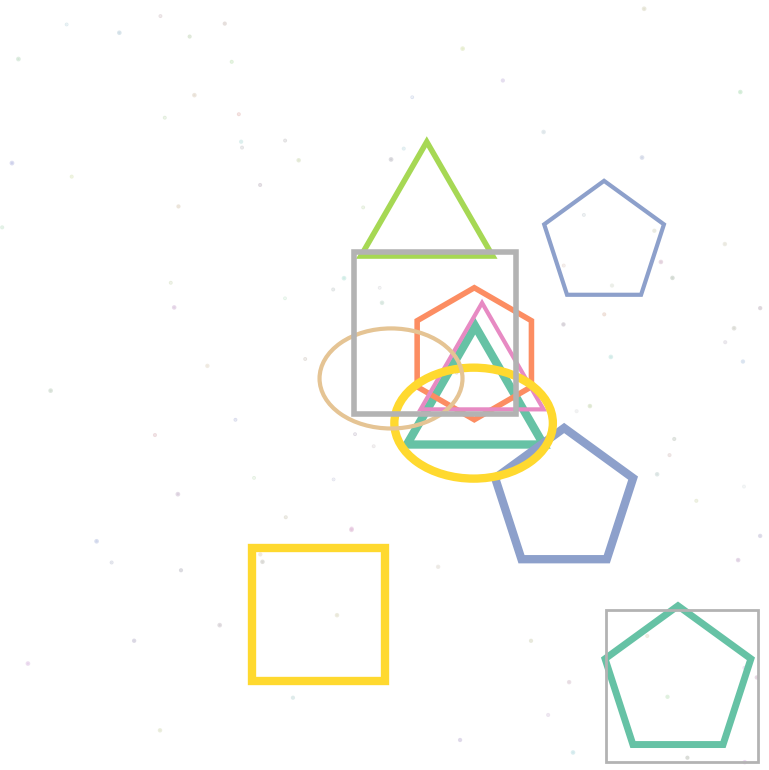[{"shape": "triangle", "thickness": 3, "radius": 0.51, "center": [0.617, 0.474]}, {"shape": "pentagon", "thickness": 2.5, "radius": 0.5, "center": [0.88, 0.114]}, {"shape": "hexagon", "thickness": 2, "radius": 0.43, "center": [0.616, 0.541]}, {"shape": "pentagon", "thickness": 3, "radius": 0.47, "center": [0.733, 0.35]}, {"shape": "pentagon", "thickness": 1.5, "radius": 0.41, "center": [0.784, 0.683]}, {"shape": "triangle", "thickness": 1.5, "radius": 0.46, "center": [0.626, 0.514]}, {"shape": "triangle", "thickness": 2, "radius": 0.49, "center": [0.554, 0.717]}, {"shape": "oval", "thickness": 3, "radius": 0.51, "center": [0.615, 0.45]}, {"shape": "square", "thickness": 3, "radius": 0.43, "center": [0.413, 0.202]}, {"shape": "oval", "thickness": 1.5, "radius": 0.46, "center": [0.508, 0.508]}, {"shape": "square", "thickness": 1, "radius": 0.49, "center": [0.886, 0.109]}, {"shape": "square", "thickness": 2, "radius": 0.53, "center": [0.564, 0.567]}]